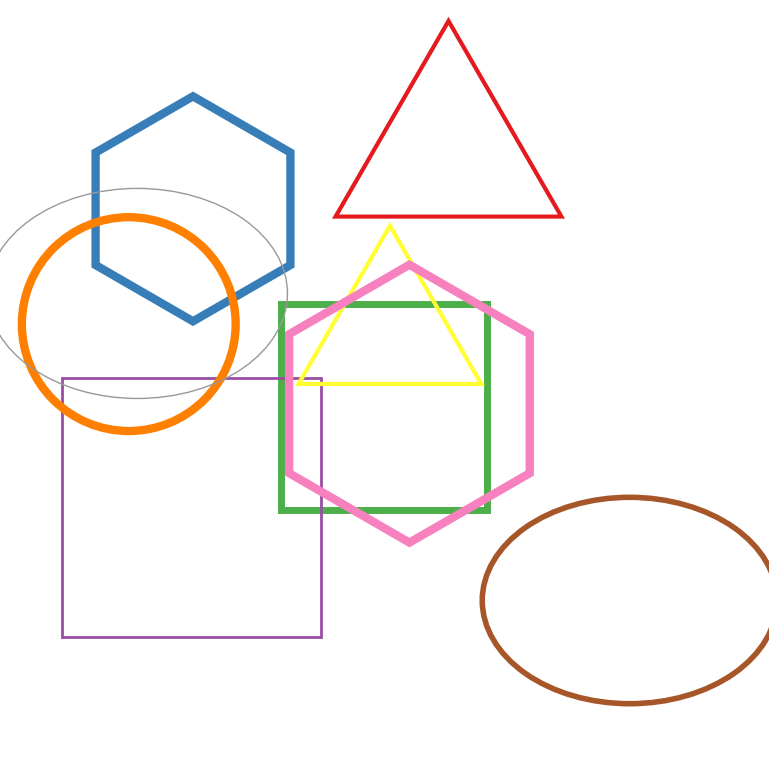[{"shape": "triangle", "thickness": 1.5, "radius": 0.85, "center": [0.582, 0.803]}, {"shape": "hexagon", "thickness": 3, "radius": 0.73, "center": [0.251, 0.729]}, {"shape": "square", "thickness": 2.5, "radius": 0.67, "center": [0.498, 0.471]}, {"shape": "square", "thickness": 1, "radius": 0.84, "center": [0.249, 0.341]}, {"shape": "circle", "thickness": 3, "radius": 0.69, "center": [0.167, 0.579]}, {"shape": "triangle", "thickness": 1.5, "radius": 0.69, "center": [0.506, 0.57]}, {"shape": "oval", "thickness": 2, "radius": 0.96, "center": [0.818, 0.22]}, {"shape": "hexagon", "thickness": 3, "radius": 0.9, "center": [0.532, 0.476]}, {"shape": "oval", "thickness": 0.5, "radius": 0.97, "center": [0.178, 0.619]}]